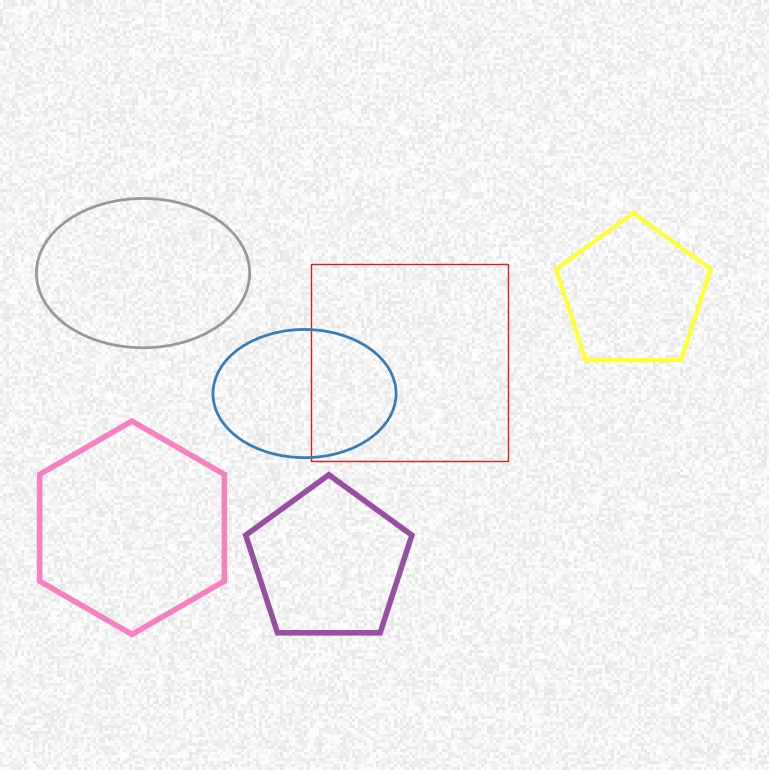[{"shape": "square", "thickness": 0.5, "radius": 0.64, "center": [0.532, 0.529]}, {"shape": "oval", "thickness": 1, "radius": 0.59, "center": [0.395, 0.489]}, {"shape": "pentagon", "thickness": 2, "radius": 0.57, "center": [0.427, 0.27]}, {"shape": "pentagon", "thickness": 1.5, "radius": 0.53, "center": [0.823, 0.618]}, {"shape": "hexagon", "thickness": 2, "radius": 0.69, "center": [0.171, 0.315]}, {"shape": "oval", "thickness": 1, "radius": 0.69, "center": [0.186, 0.645]}]